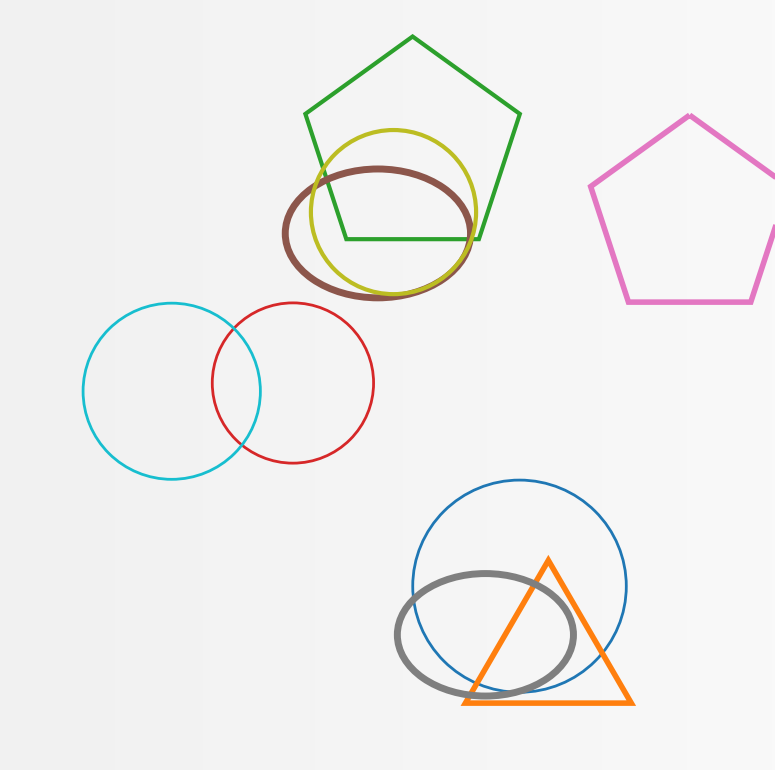[{"shape": "circle", "thickness": 1, "radius": 0.69, "center": [0.67, 0.239]}, {"shape": "triangle", "thickness": 2, "radius": 0.62, "center": [0.708, 0.149]}, {"shape": "pentagon", "thickness": 1.5, "radius": 0.73, "center": [0.532, 0.807]}, {"shape": "circle", "thickness": 1, "radius": 0.52, "center": [0.378, 0.503]}, {"shape": "oval", "thickness": 2.5, "radius": 0.6, "center": [0.488, 0.697]}, {"shape": "pentagon", "thickness": 2, "radius": 0.67, "center": [0.89, 0.716]}, {"shape": "oval", "thickness": 2.5, "radius": 0.57, "center": [0.626, 0.176]}, {"shape": "circle", "thickness": 1.5, "radius": 0.53, "center": [0.508, 0.725]}, {"shape": "circle", "thickness": 1, "radius": 0.57, "center": [0.222, 0.492]}]